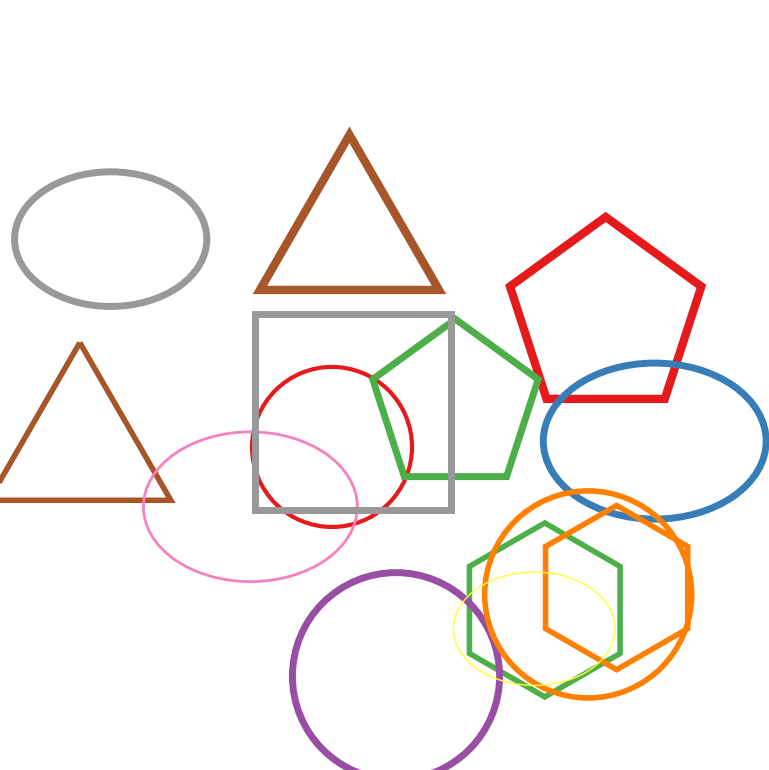[{"shape": "pentagon", "thickness": 3, "radius": 0.65, "center": [0.787, 0.588]}, {"shape": "circle", "thickness": 1.5, "radius": 0.52, "center": [0.431, 0.42]}, {"shape": "oval", "thickness": 2.5, "radius": 0.72, "center": [0.85, 0.427]}, {"shape": "pentagon", "thickness": 2.5, "radius": 0.56, "center": [0.591, 0.472]}, {"shape": "hexagon", "thickness": 2, "radius": 0.56, "center": [0.707, 0.208]}, {"shape": "circle", "thickness": 2.5, "radius": 0.67, "center": [0.514, 0.122]}, {"shape": "hexagon", "thickness": 2, "radius": 0.53, "center": [0.801, 0.237]}, {"shape": "circle", "thickness": 2, "radius": 0.67, "center": [0.764, 0.228]}, {"shape": "oval", "thickness": 0.5, "radius": 0.53, "center": [0.694, 0.183]}, {"shape": "triangle", "thickness": 3, "radius": 0.67, "center": [0.454, 0.691]}, {"shape": "triangle", "thickness": 2, "radius": 0.68, "center": [0.104, 0.419]}, {"shape": "oval", "thickness": 1, "radius": 0.69, "center": [0.325, 0.342]}, {"shape": "square", "thickness": 2.5, "radius": 0.64, "center": [0.458, 0.465]}, {"shape": "oval", "thickness": 2.5, "radius": 0.62, "center": [0.144, 0.689]}]